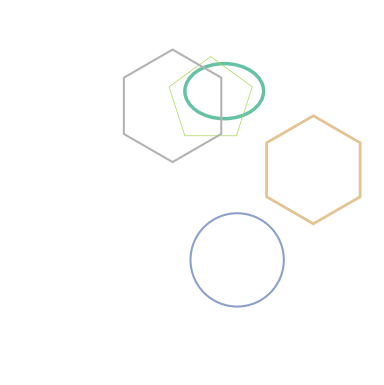[{"shape": "oval", "thickness": 2.5, "radius": 0.51, "center": [0.582, 0.763]}, {"shape": "circle", "thickness": 1.5, "radius": 0.61, "center": [0.616, 0.325]}, {"shape": "pentagon", "thickness": 0.5, "radius": 0.57, "center": [0.547, 0.739]}, {"shape": "hexagon", "thickness": 2, "radius": 0.7, "center": [0.814, 0.559]}, {"shape": "hexagon", "thickness": 1.5, "radius": 0.73, "center": [0.448, 0.725]}]